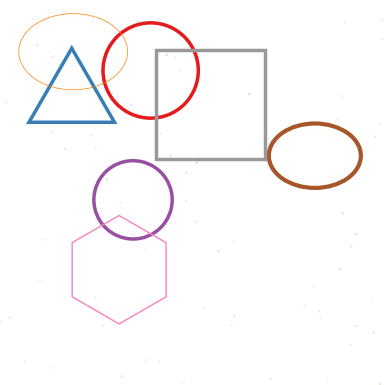[{"shape": "circle", "thickness": 2.5, "radius": 0.62, "center": [0.391, 0.817]}, {"shape": "triangle", "thickness": 2.5, "radius": 0.64, "center": [0.186, 0.747]}, {"shape": "circle", "thickness": 2.5, "radius": 0.51, "center": [0.346, 0.481]}, {"shape": "oval", "thickness": 0.5, "radius": 0.71, "center": [0.19, 0.866]}, {"shape": "oval", "thickness": 3, "radius": 0.6, "center": [0.818, 0.596]}, {"shape": "hexagon", "thickness": 1, "radius": 0.7, "center": [0.309, 0.299]}, {"shape": "square", "thickness": 2.5, "radius": 0.71, "center": [0.546, 0.73]}]